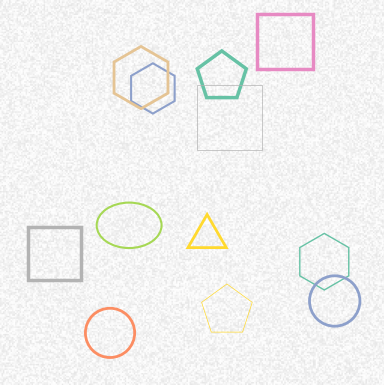[{"shape": "pentagon", "thickness": 2.5, "radius": 0.33, "center": [0.576, 0.801]}, {"shape": "hexagon", "thickness": 1, "radius": 0.37, "center": [0.842, 0.32]}, {"shape": "circle", "thickness": 2, "radius": 0.32, "center": [0.286, 0.135]}, {"shape": "hexagon", "thickness": 1.5, "radius": 0.33, "center": [0.397, 0.77]}, {"shape": "circle", "thickness": 2, "radius": 0.33, "center": [0.869, 0.218]}, {"shape": "square", "thickness": 2.5, "radius": 0.36, "center": [0.74, 0.892]}, {"shape": "oval", "thickness": 1.5, "radius": 0.42, "center": [0.335, 0.415]}, {"shape": "pentagon", "thickness": 0.5, "radius": 0.35, "center": [0.589, 0.193]}, {"shape": "triangle", "thickness": 2, "radius": 0.29, "center": [0.538, 0.386]}, {"shape": "hexagon", "thickness": 2, "radius": 0.4, "center": [0.366, 0.799]}, {"shape": "square", "thickness": 0.5, "radius": 0.42, "center": [0.596, 0.695]}, {"shape": "square", "thickness": 2.5, "radius": 0.34, "center": [0.143, 0.342]}]